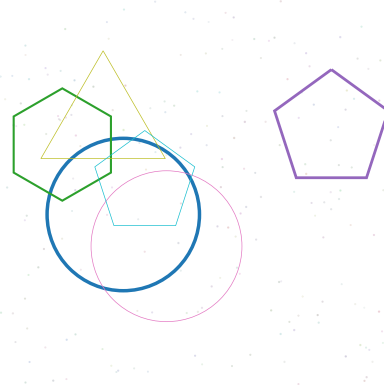[{"shape": "circle", "thickness": 2.5, "radius": 0.99, "center": [0.32, 0.443]}, {"shape": "hexagon", "thickness": 1.5, "radius": 0.73, "center": [0.162, 0.625]}, {"shape": "pentagon", "thickness": 2, "radius": 0.78, "center": [0.861, 0.664]}, {"shape": "circle", "thickness": 0.5, "radius": 0.98, "center": [0.432, 0.36]}, {"shape": "triangle", "thickness": 0.5, "radius": 0.93, "center": [0.268, 0.681]}, {"shape": "pentagon", "thickness": 0.5, "radius": 0.68, "center": [0.376, 0.524]}]